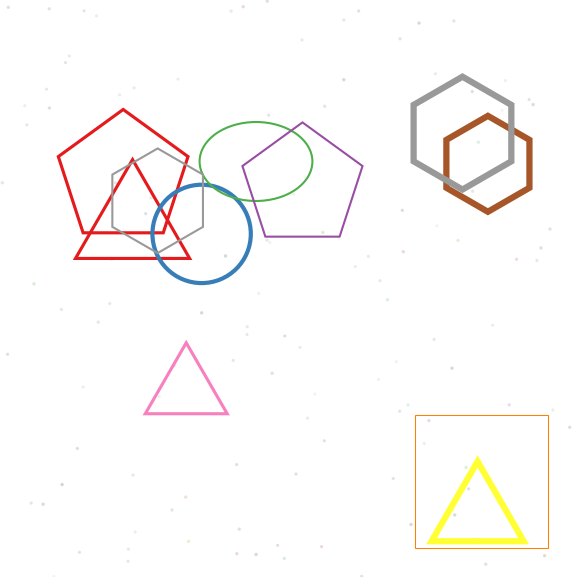[{"shape": "triangle", "thickness": 1.5, "radius": 0.57, "center": [0.23, 0.609]}, {"shape": "pentagon", "thickness": 1.5, "radius": 0.59, "center": [0.213, 0.691]}, {"shape": "circle", "thickness": 2, "radius": 0.43, "center": [0.349, 0.594]}, {"shape": "oval", "thickness": 1, "radius": 0.49, "center": [0.443, 0.719]}, {"shape": "pentagon", "thickness": 1, "radius": 0.55, "center": [0.524, 0.678]}, {"shape": "square", "thickness": 0.5, "radius": 0.58, "center": [0.834, 0.166]}, {"shape": "triangle", "thickness": 3, "radius": 0.46, "center": [0.827, 0.108]}, {"shape": "hexagon", "thickness": 3, "radius": 0.42, "center": [0.845, 0.715]}, {"shape": "triangle", "thickness": 1.5, "radius": 0.41, "center": [0.322, 0.324]}, {"shape": "hexagon", "thickness": 1, "radius": 0.45, "center": [0.273, 0.652]}, {"shape": "hexagon", "thickness": 3, "radius": 0.49, "center": [0.801, 0.769]}]